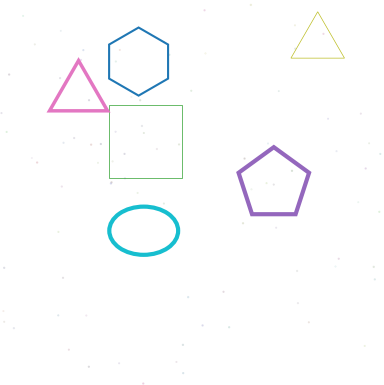[{"shape": "hexagon", "thickness": 1.5, "radius": 0.44, "center": [0.36, 0.84]}, {"shape": "square", "thickness": 0.5, "radius": 0.48, "center": [0.377, 0.633]}, {"shape": "pentagon", "thickness": 3, "radius": 0.48, "center": [0.711, 0.521]}, {"shape": "triangle", "thickness": 2.5, "radius": 0.43, "center": [0.204, 0.756]}, {"shape": "triangle", "thickness": 0.5, "radius": 0.4, "center": [0.825, 0.889]}, {"shape": "oval", "thickness": 3, "radius": 0.45, "center": [0.373, 0.401]}]